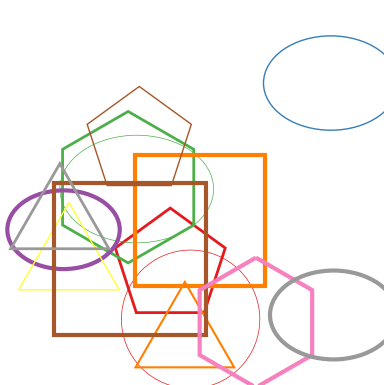[{"shape": "circle", "thickness": 0.5, "radius": 0.9, "center": [0.495, 0.171]}, {"shape": "pentagon", "thickness": 2, "radius": 0.75, "center": [0.442, 0.309]}, {"shape": "oval", "thickness": 1, "radius": 0.88, "center": [0.859, 0.784]}, {"shape": "oval", "thickness": 0.5, "radius": 1.0, "center": [0.355, 0.509]}, {"shape": "hexagon", "thickness": 2, "radius": 0.98, "center": [0.333, 0.514]}, {"shape": "oval", "thickness": 3, "radius": 0.73, "center": [0.165, 0.403]}, {"shape": "triangle", "thickness": 1.5, "radius": 0.74, "center": [0.48, 0.12]}, {"shape": "square", "thickness": 3, "radius": 0.85, "center": [0.52, 0.427]}, {"shape": "triangle", "thickness": 1, "radius": 0.75, "center": [0.179, 0.323]}, {"shape": "pentagon", "thickness": 1, "radius": 0.71, "center": [0.362, 0.633]}, {"shape": "square", "thickness": 3, "radius": 0.99, "center": [0.338, 0.327]}, {"shape": "hexagon", "thickness": 3, "radius": 0.84, "center": [0.665, 0.162]}, {"shape": "triangle", "thickness": 2, "radius": 0.74, "center": [0.155, 0.428]}, {"shape": "oval", "thickness": 3, "radius": 0.82, "center": [0.866, 0.182]}]